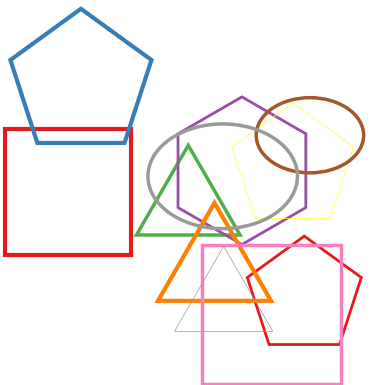[{"shape": "pentagon", "thickness": 2, "radius": 0.78, "center": [0.79, 0.231]}, {"shape": "square", "thickness": 3, "radius": 0.82, "center": [0.177, 0.501]}, {"shape": "pentagon", "thickness": 3, "radius": 0.96, "center": [0.21, 0.785]}, {"shape": "triangle", "thickness": 2.5, "radius": 0.78, "center": [0.489, 0.467]}, {"shape": "hexagon", "thickness": 2, "radius": 0.96, "center": [0.628, 0.557]}, {"shape": "triangle", "thickness": 3, "radius": 0.85, "center": [0.557, 0.303]}, {"shape": "pentagon", "thickness": 0.5, "radius": 0.83, "center": [0.761, 0.567]}, {"shape": "oval", "thickness": 2.5, "radius": 0.7, "center": [0.805, 0.649]}, {"shape": "square", "thickness": 2.5, "radius": 0.9, "center": [0.706, 0.183]}, {"shape": "oval", "thickness": 2.5, "radius": 0.97, "center": [0.578, 0.542]}, {"shape": "triangle", "thickness": 0.5, "radius": 0.74, "center": [0.581, 0.213]}]